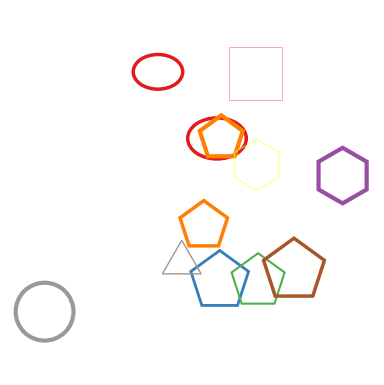[{"shape": "oval", "thickness": 2.5, "radius": 0.32, "center": [0.41, 0.813]}, {"shape": "oval", "thickness": 2.5, "radius": 0.38, "center": [0.564, 0.64]}, {"shape": "pentagon", "thickness": 2, "radius": 0.39, "center": [0.571, 0.271]}, {"shape": "pentagon", "thickness": 1.5, "radius": 0.36, "center": [0.67, 0.27]}, {"shape": "hexagon", "thickness": 3, "radius": 0.36, "center": [0.89, 0.544]}, {"shape": "pentagon", "thickness": 3, "radius": 0.29, "center": [0.575, 0.642]}, {"shape": "pentagon", "thickness": 2.5, "radius": 0.32, "center": [0.529, 0.414]}, {"shape": "hexagon", "thickness": 0.5, "radius": 0.33, "center": [0.667, 0.572]}, {"shape": "pentagon", "thickness": 2.5, "radius": 0.42, "center": [0.764, 0.298]}, {"shape": "square", "thickness": 0.5, "radius": 0.34, "center": [0.664, 0.81]}, {"shape": "triangle", "thickness": 1, "radius": 0.29, "center": [0.472, 0.318]}, {"shape": "circle", "thickness": 3, "radius": 0.38, "center": [0.116, 0.19]}]